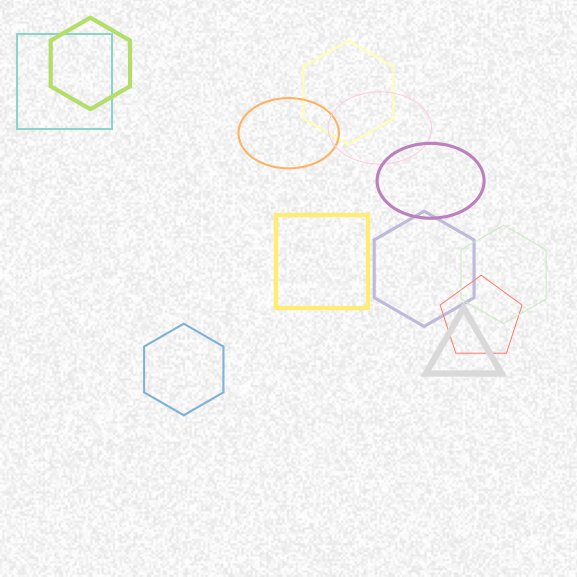[{"shape": "square", "thickness": 1, "radius": 0.41, "center": [0.112, 0.858]}, {"shape": "hexagon", "thickness": 1, "radius": 0.45, "center": [0.603, 0.839]}, {"shape": "hexagon", "thickness": 1.5, "radius": 0.5, "center": [0.734, 0.534]}, {"shape": "pentagon", "thickness": 0.5, "radius": 0.37, "center": [0.833, 0.448]}, {"shape": "hexagon", "thickness": 1, "radius": 0.4, "center": [0.318, 0.359]}, {"shape": "oval", "thickness": 1, "radius": 0.43, "center": [0.5, 0.768]}, {"shape": "hexagon", "thickness": 2, "radius": 0.4, "center": [0.156, 0.889]}, {"shape": "oval", "thickness": 0.5, "radius": 0.45, "center": [0.658, 0.778]}, {"shape": "triangle", "thickness": 3, "radius": 0.38, "center": [0.803, 0.39]}, {"shape": "oval", "thickness": 1.5, "radius": 0.46, "center": [0.746, 0.686]}, {"shape": "hexagon", "thickness": 0.5, "radius": 0.43, "center": [0.872, 0.524]}, {"shape": "square", "thickness": 2, "radius": 0.4, "center": [0.558, 0.547]}]